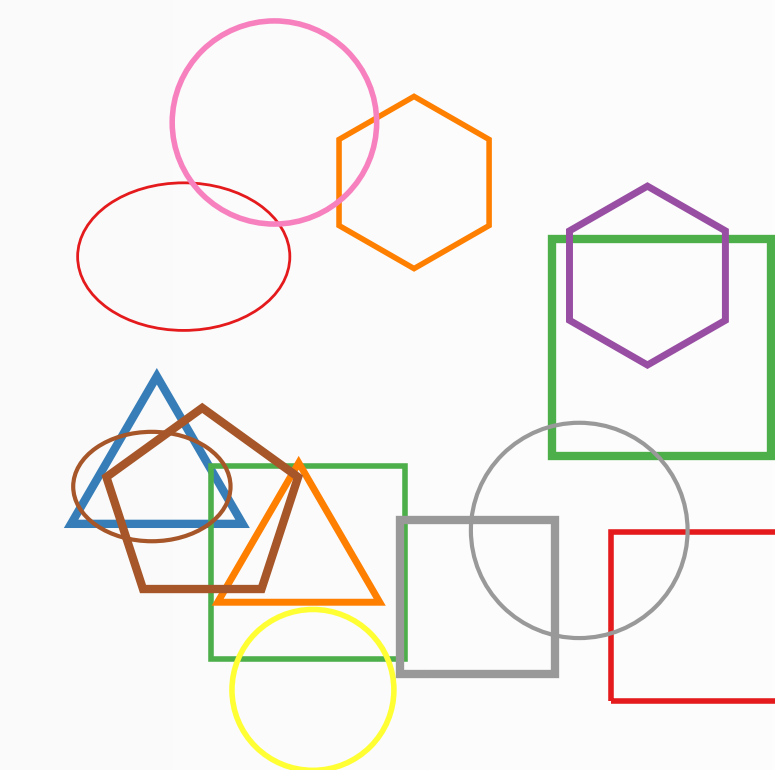[{"shape": "oval", "thickness": 1, "radius": 0.68, "center": [0.237, 0.667]}, {"shape": "square", "thickness": 2, "radius": 0.55, "center": [0.898, 0.199]}, {"shape": "triangle", "thickness": 3, "radius": 0.64, "center": [0.202, 0.384]}, {"shape": "square", "thickness": 3, "radius": 0.71, "center": [0.854, 0.549]}, {"shape": "square", "thickness": 2, "radius": 0.63, "center": [0.397, 0.27]}, {"shape": "hexagon", "thickness": 2.5, "radius": 0.58, "center": [0.835, 0.642]}, {"shape": "triangle", "thickness": 2.5, "radius": 0.6, "center": [0.385, 0.278]}, {"shape": "hexagon", "thickness": 2, "radius": 0.56, "center": [0.534, 0.763]}, {"shape": "circle", "thickness": 2, "radius": 0.52, "center": [0.404, 0.104]}, {"shape": "pentagon", "thickness": 3, "radius": 0.65, "center": [0.261, 0.34]}, {"shape": "oval", "thickness": 1.5, "radius": 0.51, "center": [0.196, 0.368]}, {"shape": "circle", "thickness": 2, "radius": 0.66, "center": [0.354, 0.841]}, {"shape": "circle", "thickness": 1.5, "radius": 0.7, "center": [0.747, 0.311]}, {"shape": "square", "thickness": 3, "radius": 0.5, "center": [0.616, 0.225]}]